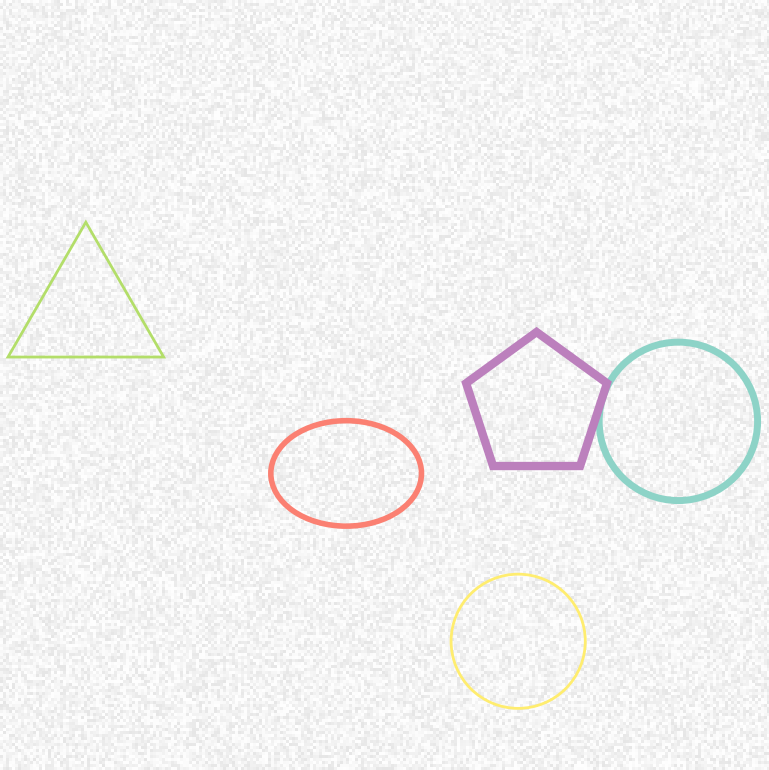[{"shape": "circle", "thickness": 2.5, "radius": 0.51, "center": [0.881, 0.453]}, {"shape": "oval", "thickness": 2, "radius": 0.49, "center": [0.45, 0.385]}, {"shape": "triangle", "thickness": 1, "radius": 0.58, "center": [0.111, 0.595]}, {"shape": "pentagon", "thickness": 3, "radius": 0.48, "center": [0.697, 0.473]}, {"shape": "circle", "thickness": 1, "radius": 0.44, "center": [0.673, 0.167]}]